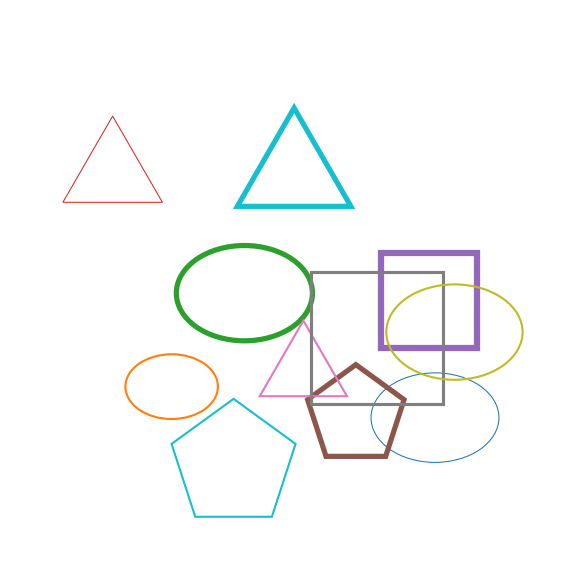[{"shape": "oval", "thickness": 0.5, "radius": 0.55, "center": [0.753, 0.276]}, {"shape": "oval", "thickness": 1, "radius": 0.4, "center": [0.297, 0.33]}, {"shape": "oval", "thickness": 2.5, "radius": 0.59, "center": [0.423, 0.491]}, {"shape": "triangle", "thickness": 0.5, "radius": 0.5, "center": [0.195, 0.699]}, {"shape": "square", "thickness": 3, "radius": 0.41, "center": [0.743, 0.479]}, {"shape": "pentagon", "thickness": 2.5, "radius": 0.44, "center": [0.616, 0.28]}, {"shape": "triangle", "thickness": 1, "radius": 0.44, "center": [0.525, 0.357]}, {"shape": "square", "thickness": 1.5, "radius": 0.57, "center": [0.653, 0.414]}, {"shape": "oval", "thickness": 1, "radius": 0.59, "center": [0.787, 0.424]}, {"shape": "pentagon", "thickness": 1, "radius": 0.56, "center": [0.404, 0.196]}, {"shape": "triangle", "thickness": 2.5, "radius": 0.57, "center": [0.509, 0.699]}]